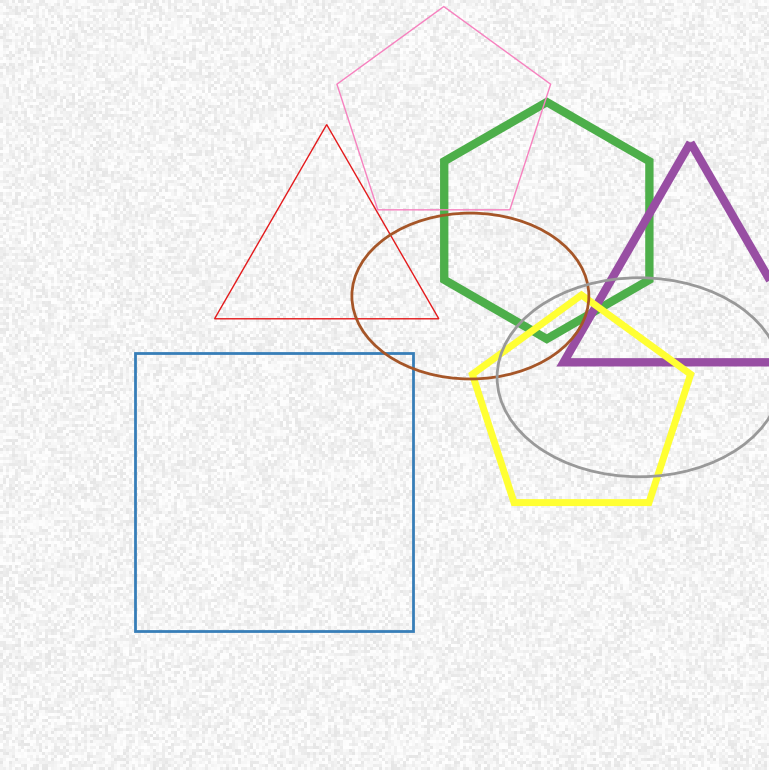[{"shape": "triangle", "thickness": 0.5, "radius": 0.84, "center": [0.424, 0.67]}, {"shape": "square", "thickness": 1, "radius": 0.9, "center": [0.356, 0.361]}, {"shape": "hexagon", "thickness": 3, "radius": 0.77, "center": [0.71, 0.714]}, {"shape": "triangle", "thickness": 3, "radius": 0.95, "center": [0.897, 0.625]}, {"shape": "pentagon", "thickness": 2.5, "radius": 0.75, "center": [0.755, 0.468]}, {"shape": "oval", "thickness": 1, "radius": 0.77, "center": [0.611, 0.616]}, {"shape": "pentagon", "thickness": 0.5, "radius": 0.73, "center": [0.576, 0.846]}, {"shape": "oval", "thickness": 1, "radius": 0.92, "center": [0.83, 0.51]}]